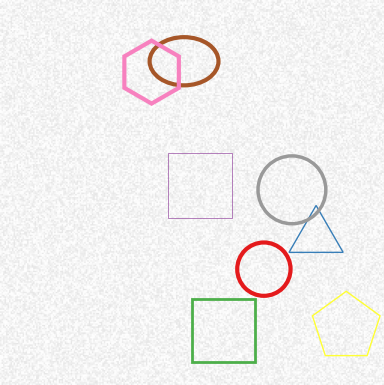[{"shape": "circle", "thickness": 3, "radius": 0.35, "center": [0.685, 0.301]}, {"shape": "triangle", "thickness": 1, "radius": 0.41, "center": [0.821, 0.385]}, {"shape": "square", "thickness": 2, "radius": 0.41, "center": [0.581, 0.141]}, {"shape": "square", "thickness": 0.5, "radius": 0.42, "center": [0.52, 0.518]}, {"shape": "pentagon", "thickness": 1, "radius": 0.46, "center": [0.899, 0.151]}, {"shape": "oval", "thickness": 3, "radius": 0.45, "center": [0.478, 0.841]}, {"shape": "hexagon", "thickness": 3, "radius": 0.41, "center": [0.394, 0.813]}, {"shape": "circle", "thickness": 2.5, "radius": 0.44, "center": [0.758, 0.507]}]